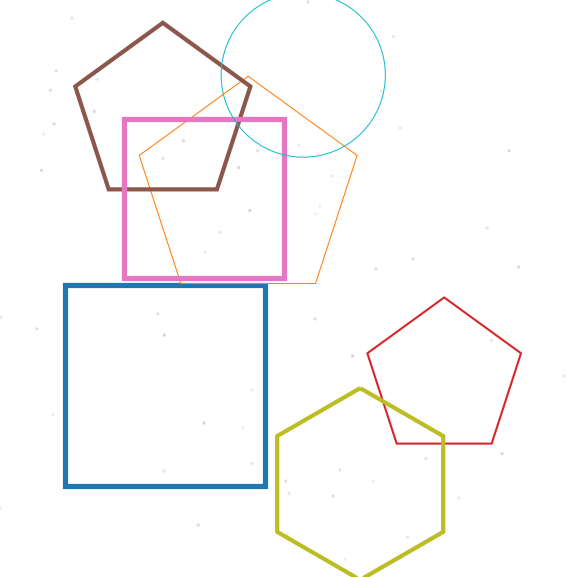[{"shape": "square", "thickness": 2.5, "radius": 0.87, "center": [0.286, 0.332]}, {"shape": "pentagon", "thickness": 0.5, "radius": 0.99, "center": [0.43, 0.669]}, {"shape": "pentagon", "thickness": 1, "radius": 0.7, "center": [0.769, 0.344]}, {"shape": "pentagon", "thickness": 2, "radius": 0.8, "center": [0.282, 0.8]}, {"shape": "square", "thickness": 2.5, "radius": 0.69, "center": [0.353, 0.655]}, {"shape": "hexagon", "thickness": 2, "radius": 0.83, "center": [0.624, 0.161]}, {"shape": "circle", "thickness": 0.5, "radius": 0.71, "center": [0.525, 0.869]}]